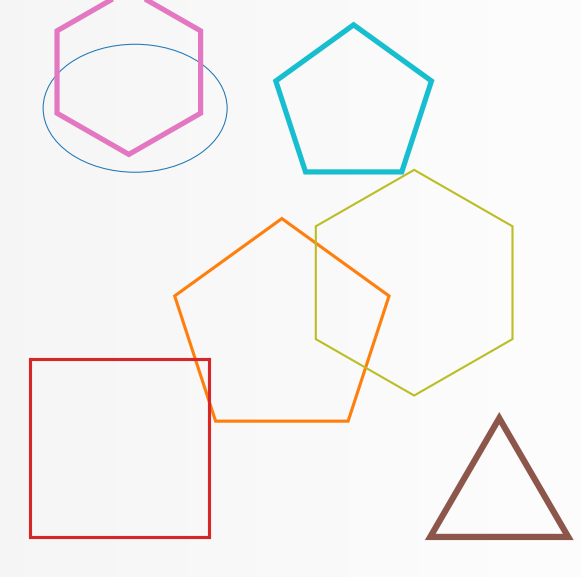[{"shape": "oval", "thickness": 0.5, "radius": 0.79, "center": [0.232, 0.812]}, {"shape": "pentagon", "thickness": 1.5, "radius": 0.97, "center": [0.485, 0.427]}, {"shape": "square", "thickness": 1.5, "radius": 0.77, "center": [0.206, 0.223]}, {"shape": "triangle", "thickness": 3, "radius": 0.69, "center": [0.859, 0.138]}, {"shape": "hexagon", "thickness": 2.5, "radius": 0.71, "center": [0.222, 0.874]}, {"shape": "hexagon", "thickness": 1, "radius": 0.98, "center": [0.713, 0.51]}, {"shape": "pentagon", "thickness": 2.5, "radius": 0.7, "center": [0.608, 0.815]}]